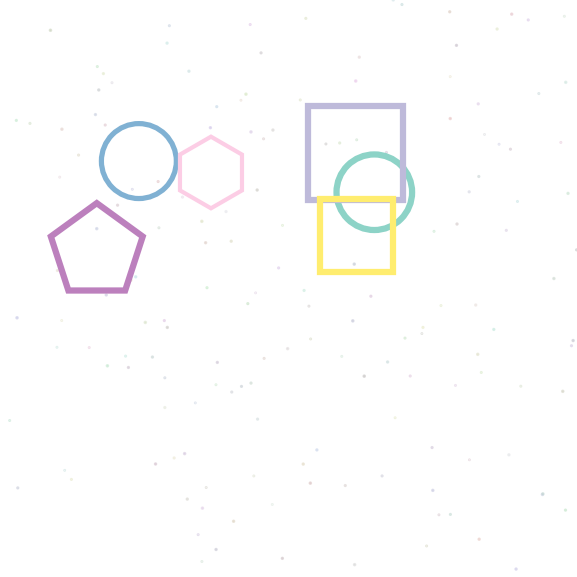[{"shape": "circle", "thickness": 3, "radius": 0.33, "center": [0.648, 0.666]}, {"shape": "square", "thickness": 3, "radius": 0.41, "center": [0.615, 0.734]}, {"shape": "circle", "thickness": 2.5, "radius": 0.32, "center": [0.24, 0.72]}, {"shape": "hexagon", "thickness": 2, "radius": 0.31, "center": [0.365, 0.7]}, {"shape": "pentagon", "thickness": 3, "radius": 0.42, "center": [0.168, 0.564]}, {"shape": "square", "thickness": 3, "radius": 0.32, "center": [0.618, 0.592]}]